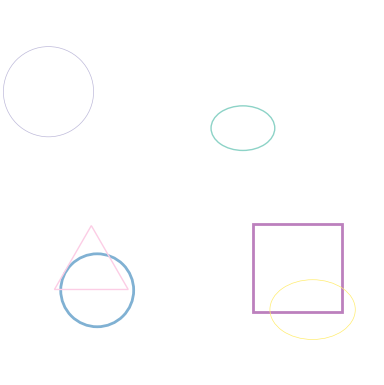[{"shape": "oval", "thickness": 1, "radius": 0.41, "center": [0.631, 0.667]}, {"shape": "circle", "thickness": 0.5, "radius": 0.59, "center": [0.126, 0.762]}, {"shape": "circle", "thickness": 2, "radius": 0.47, "center": [0.252, 0.246]}, {"shape": "triangle", "thickness": 1, "radius": 0.55, "center": [0.237, 0.303]}, {"shape": "square", "thickness": 2, "radius": 0.58, "center": [0.773, 0.304]}, {"shape": "oval", "thickness": 0.5, "radius": 0.55, "center": [0.812, 0.196]}]